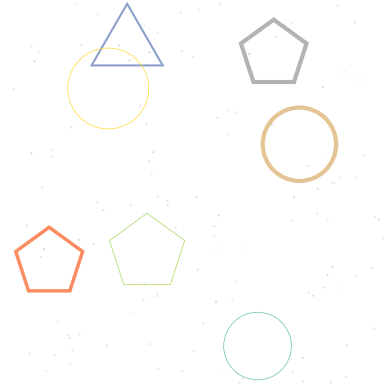[{"shape": "circle", "thickness": 0.5, "radius": 0.44, "center": [0.669, 0.101]}, {"shape": "pentagon", "thickness": 2.5, "radius": 0.46, "center": [0.128, 0.318]}, {"shape": "triangle", "thickness": 1.5, "radius": 0.53, "center": [0.33, 0.883]}, {"shape": "pentagon", "thickness": 0.5, "radius": 0.51, "center": [0.382, 0.343]}, {"shape": "circle", "thickness": 0.5, "radius": 0.53, "center": [0.281, 0.77]}, {"shape": "circle", "thickness": 3, "radius": 0.48, "center": [0.778, 0.625]}, {"shape": "pentagon", "thickness": 3, "radius": 0.45, "center": [0.711, 0.859]}]